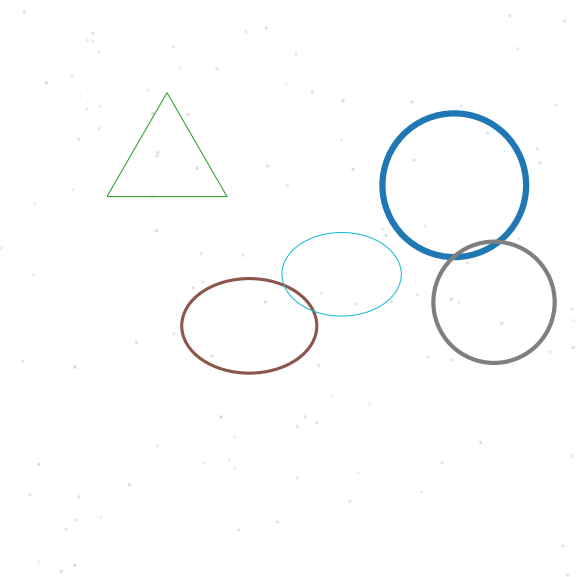[{"shape": "circle", "thickness": 3, "radius": 0.62, "center": [0.787, 0.678]}, {"shape": "triangle", "thickness": 0.5, "radius": 0.6, "center": [0.289, 0.719]}, {"shape": "oval", "thickness": 1.5, "radius": 0.58, "center": [0.432, 0.435]}, {"shape": "circle", "thickness": 2, "radius": 0.53, "center": [0.855, 0.476]}, {"shape": "oval", "thickness": 0.5, "radius": 0.52, "center": [0.592, 0.524]}]